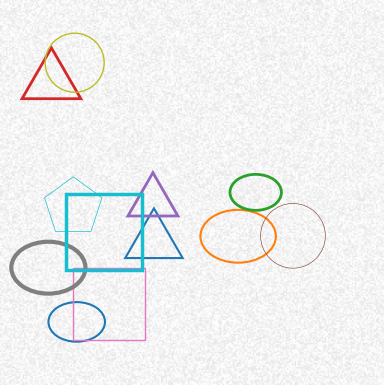[{"shape": "triangle", "thickness": 1.5, "radius": 0.43, "center": [0.4, 0.373]}, {"shape": "oval", "thickness": 1.5, "radius": 0.37, "center": [0.199, 0.164]}, {"shape": "oval", "thickness": 1.5, "radius": 0.49, "center": [0.619, 0.386]}, {"shape": "oval", "thickness": 2, "radius": 0.33, "center": [0.664, 0.5]}, {"shape": "triangle", "thickness": 2, "radius": 0.44, "center": [0.134, 0.788]}, {"shape": "triangle", "thickness": 2, "radius": 0.37, "center": [0.397, 0.476]}, {"shape": "circle", "thickness": 0.5, "radius": 0.42, "center": [0.761, 0.387]}, {"shape": "square", "thickness": 1, "radius": 0.47, "center": [0.282, 0.209]}, {"shape": "oval", "thickness": 3, "radius": 0.48, "center": [0.126, 0.305]}, {"shape": "circle", "thickness": 1, "radius": 0.38, "center": [0.194, 0.837]}, {"shape": "pentagon", "thickness": 0.5, "radius": 0.39, "center": [0.19, 0.462]}, {"shape": "square", "thickness": 2.5, "radius": 0.49, "center": [0.27, 0.398]}]